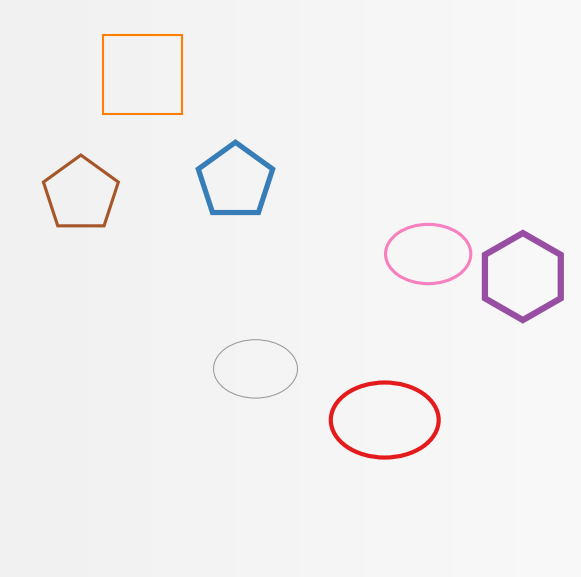[{"shape": "oval", "thickness": 2, "radius": 0.46, "center": [0.662, 0.272]}, {"shape": "pentagon", "thickness": 2.5, "radius": 0.34, "center": [0.405, 0.686]}, {"shape": "hexagon", "thickness": 3, "radius": 0.38, "center": [0.9, 0.52]}, {"shape": "square", "thickness": 1, "radius": 0.34, "center": [0.245, 0.87]}, {"shape": "pentagon", "thickness": 1.5, "radius": 0.34, "center": [0.139, 0.663]}, {"shape": "oval", "thickness": 1.5, "radius": 0.37, "center": [0.737, 0.559]}, {"shape": "oval", "thickness": 0.5, "radius": 0.36, "center": [0.44, 0.36]}]